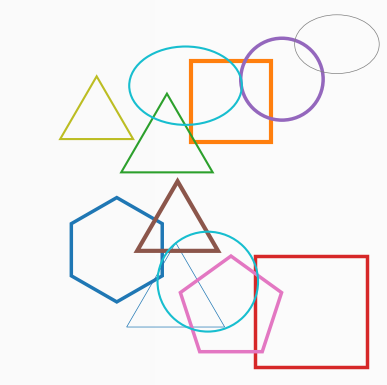[{"shape": "triangle", "thickness": 0.5, "radius": 0.73, "center": [0.453, 0.224]}, {"shape": "hexagon", "thickness": 2.5, "radius": 0.68, "center": [0.301, 0.351]}, {"shape": "square", "thickness": 3, "radius": 0.52, "center": [0.596, 0.736]}, {"shape": "triangle", "thickness": 1.5, "radius": 0.68, "center": [0.431, 0.62]}, {"shape": "square", "thickness": 2.5, "radius": 0.72, "center": [0.803, 0.191]}, {"shape": "circle", "thickness": 2.5, "radius": 0.53, "center": [0.728, 0.794]}, {"shape": "triangle", "thickness": 3, "radius": 0.6, "center": [0.458, 0.409]}, {"shape": "pentagon", "thickness": 2.5, "radius": 0.69, "center": [0.596, 0.198]}, {"shape": "oval", "thickness": 0.5, "radius": 0.55, "center": [0.87, 0.885]}, {"shape": "triangle", "thickness": 1.5, "radius": 0.54, "center": [0.249, 0.693]}, {"shape": "circle", "thickness": 1.5, "radius": 0.65, "center": [0.536, 0.268]}, {"shape": "oval", "thickness": 1.5, "radius": 0.73, "center": [0.479, 0.777]}]